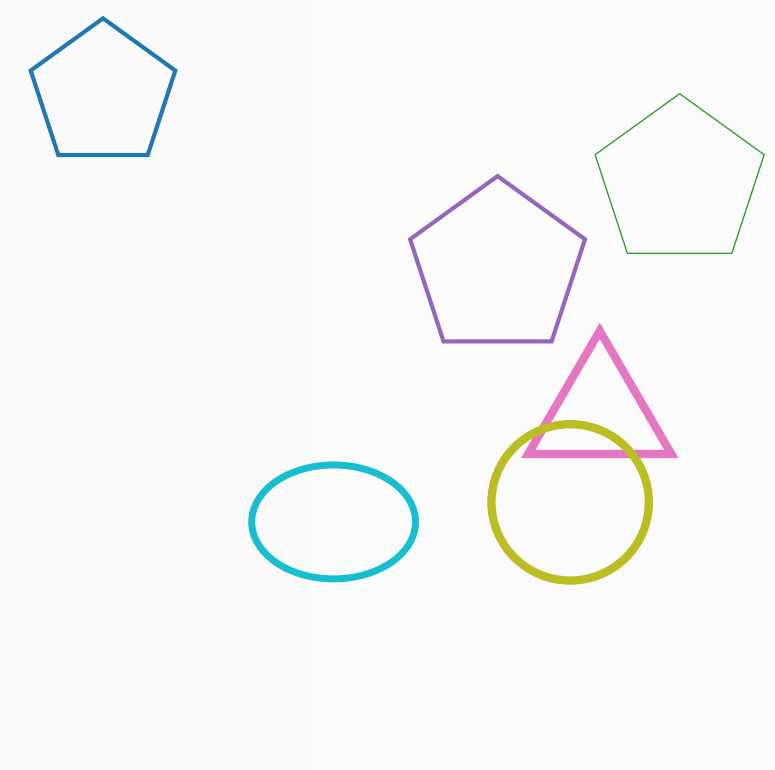[{"shape": "pentagon", "thickness": 1.5, "radius": 0.49, "center": [0.133, 0.878]}, {"shape": "pentagon", "thickness": 0.5, "radius": 0.57, "center": [0.877, 0.764]}, {"shape": "pentagon", "thickness": 1.5, "radius": 0.59, "center": [0.642, 0.653]}, {"shape": "triangle", "thickness": 3, "radius": 0.53, "center": [0.774, 0.464]}, {"shape": "circle", "thickness": 3, "radius": 0.51, "center": [0.736, 0.348]}, {"shape": "oval", "thickness": 2.5, "radius": 0.53, "center": [0.43, 0.322]}]